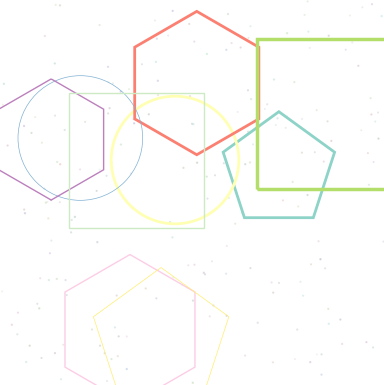[{"shape": "pentagon", "thickness": 2, "radius": 0.76, "center": [0.724, 0.558]}, {"shape": "circle", "thickness": 2, "radius": 0.83, "center": [0.455, 0.584]}, {"shape": "hexagon", "thickness": 2, "radius": 0.93, "center": [0.511, 0.784]}, {"shape": "circle", "thickness": 0.5, "radius": 0.81, "center": [0.209, 0.642]}, {"shape": "square", "thickness": 2.5, "radius": 0.97, "center": [0.862, 0.704]}, {"shape": "hexagon", "thickness": 1, "radius": 0.97, "center": [0.338, 0.144]}, {"shape": "hexagon", "thickness": 1, "radius": 0.79, "center": [0.133, 0.638]}, {"shape": "square", "thickness": 1, "radius": 0.88, "center": [0.354, 0.583]}, {"shape": "pentagon", "thickness": 0.5, "radius": 0.92, "center": [0.418, 0.12]}]